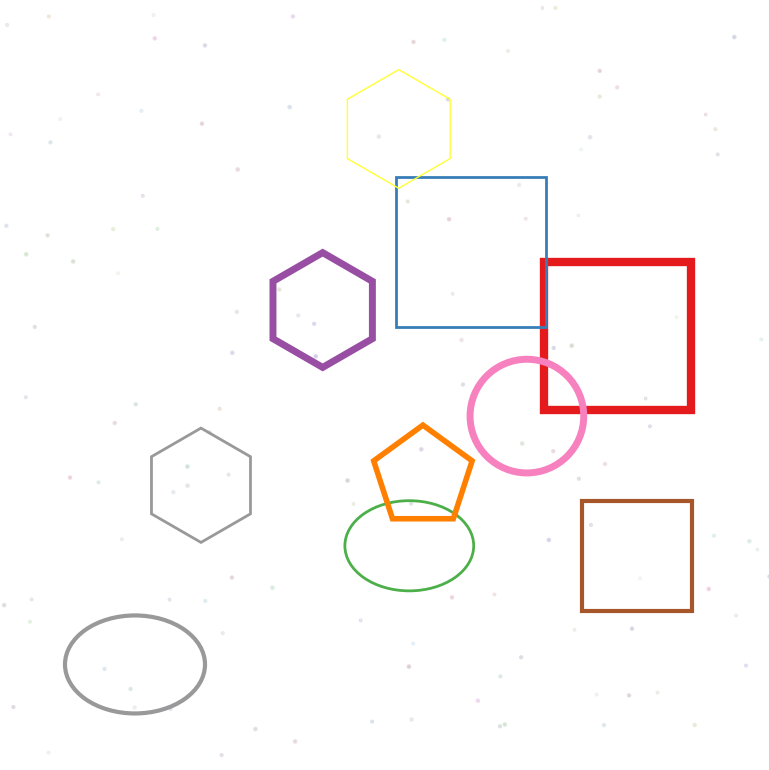[{"shape": "square", "thickness": 3, "radius": 0.48, "center": [0.802, 0.563]}, {"shape": "square", "thickness": 1, "radius": 0.49, "center": [0.612, 0.673]}, {"shape": "oval", "thickness": 1, "radius": 0.42, "center": [0.532, 0.291]}, {"shape": "hexagon", "thickness": 2.5, "radius": 0.37, "center": [0.419, 0.597]}, {"shape": "pentagon", "thickness": 2, "radius": 0.34, "center": [0.549, 0.381]}, {"shape": "hexagon", "thickness": 0.5, "radius": 0.39, "center": [0.518, 0.833]}, {"shape": "square", "thickness": 1.5, "radius": 0.36, "center": [0.827, 0.278]}, {"shape": "circle", "thickness": 2.5, "radius": 0.37, "center": [0.684, 0.46]}, {"shape": "hexagon", "thickness": 1, "radius": 0.37, "center": [0.261, 0.37]}, {"shape": "oval", "thickness": 1.5, "radius": 0.45, "center": [0.175, 0.137]}]